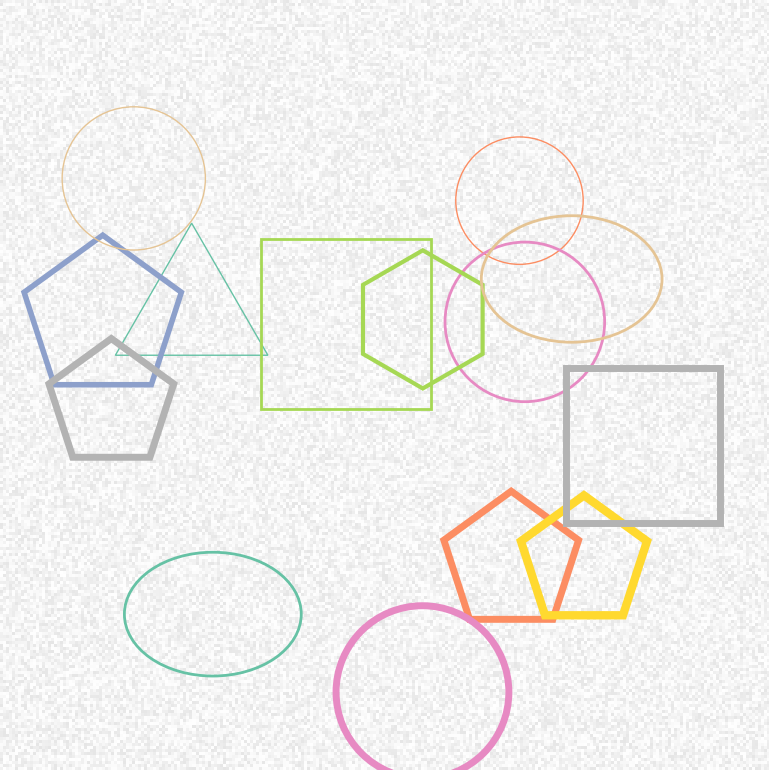[{"shape": "oval", "thickness": 1, "radius": 0.57, "center": [0.276, 0.202]}, {"shape": "triangle", "thickness": 0.5, "radius": 0.57, "center": [0.249, 0.596]}, {"shape": "pentagon", "thickness": 2.5, "radius": 0.46, "center": [0.664, 0.27]}, {"shape": "circle", "thickness": 0.5, "radius": 0.41, "center": [0.675, 0.739]}, {"shape": "pentagon", "thickness": 2, "radius": 0.54, "center": [0.133, 0.587]}, {"shape": "circle", "thickness": 2.5, "radius": 0.56, "center": [0.549, 0.101]}, {"shape": "circle", "thickness": 1, "radius": 0.52, "center": [0.682, 0.582]}, {"shape": "square", "thickness": 1, "radius": 0.55, "center": [0.45, 0.579]}, {"shape": "hexagon", "thickness": 1.5, "radius": 0.45, "center": [0.549, 0.585]}, {"shape": "pentagon", "thickness": 3, "radius": 0.43, "center": [0.758, 0.271]}, {"shape": "circle", "thickness": 0.5, "radius": 0.46, "center": [0.174, 0.768]}, {"shape": "oval", "thickness": 1, "radius": 0.59, "center": [0.742, 0.638]}, {"shape": "pentagon", "thickness": 2.5, "radius": 0.43, "center": [0.145, 0.475]}, {"shape": "square", "thickness": 2.5, "radius": 0.5, "center": [0.835, 0.421]}]